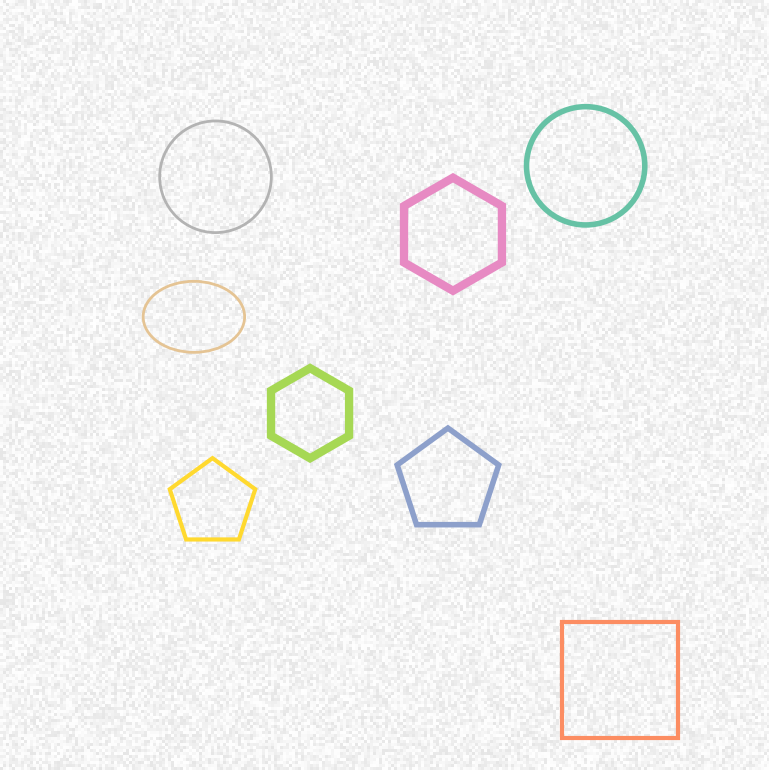[{"shape": "circle", "thickness": 2, "radius": 0.38, "center": [0.761, 0.785]}, {"shape": "square", "thickness": 1.5, "radius": 0.38, "center": [0.805, 0.117]}, {"shape": "pentagon", "thickness": 2, "radius": 0.35, "center": [0.582, 0.375]}, {"shape": "hexagon", "thickness": 3, "radius": 0.37, "center": [0.588, 0.696]}, {"shape": "hexagon", "thickness": 3, "radius": 0.29, "center": [0.403, 0.463]}, {"shape": "pentagon", "thickness": 1.5, "radius": 0.29, "center": [0.276, 0.347]}, {"shape": "oval", "thickness": 1, "radius": 0.33, "center": [0.252, 0.589]}, {"shape": "circle", "thickness": 1, "radius": 0.36, "center": [0.28, 0.77]}]